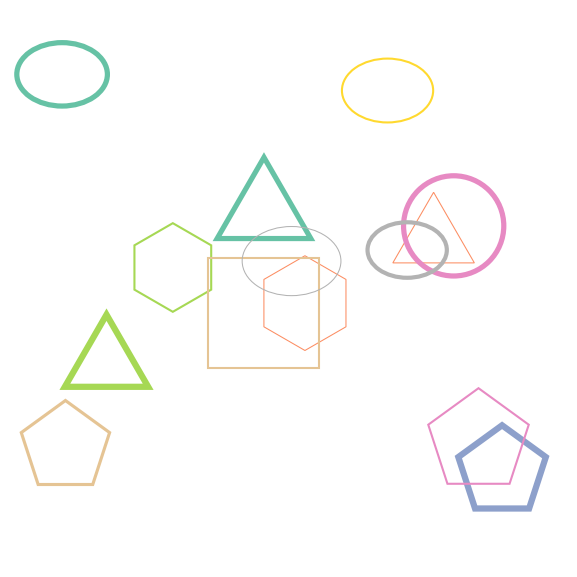[{"shape": "triangle", "thickness": 2.5, "radius": 0.47, "center": [0.457, 0.633]}, {"shape": "oval", "thickness": 2.5, "radius": 0.39, "center": [0.108, 0.87]}, {"shape": "triangle", "thickness": 0.5, "radius": 0.41, "center": [0.751, 0.585]}, {"shape": "hexagon", "thickness": 0.5, "radius": 0.41, "center": [0.528, 0.474]}, {"shape": "pentagon", "thickness": 3, "radius": 0.4, "center": [0.869, 0.183]}, {"shape": "pentagon", "thickness": 1, "radius": 0.46, "center": [0.829, 0.235]}, {"shape": "circle", "thickness": 2.5, "radius": 0.43, "center": [0.786, 0.608]}, {"shape": "triangle", "thickness": 3, "radius": 0.42, "center": [0.184, 0.371]}, {"shape": "hexagon", "thickness": 1, "radius": 0.38, "center": [0.299, 0.536]}, {"shape": "oval", "thickness": 1, "radius": 0.39, "center": [0.671, 0.842]}, {"shape": "pentagon", "thickness": 1.5, "radius": 0.4, "center": [0.113, 0.225]}, {"shape": "square", "thickness": 1, "radius": 0.48, "center": [0.456, 0.457]}, {"shape": "oval", "thickness": 2, "radius": 0.34, "center": [0.705, 0.566]}, {"shape": "oval", "thickness": 0.5, "radius": 0.43, "center": [0.505, 0.547]}]